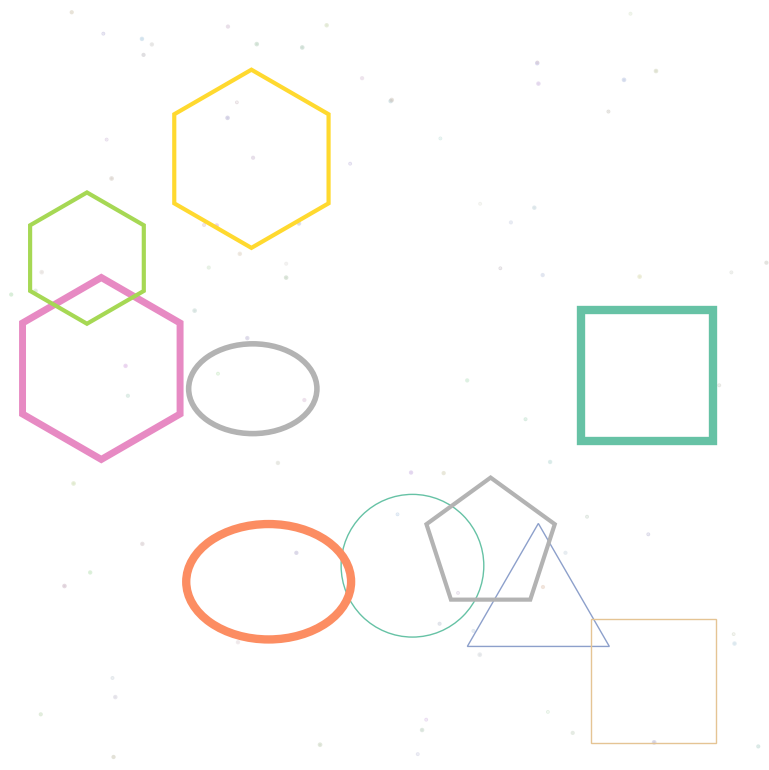[{"shape": "circle", "thickness": 0.5, "radius": 0.46, "center": [0.536, 0.265]}, {"shape": "square", "thickness": 3, "radius": 0.43, "center": [0.841, 0.512]}, {"shape": "oval", "thickness": 3, "radius": 0.54, "center": [0.349, 0.244]}, {"shape": "triangle", "thickness": 0.5, "radius": 0.53, "center": [0.699, 0.214]}, {"shape": "hexagon", "thickness": 2.5, "radius": 0.59, "center": [0.132, 0.521]}, {"shape": "hexagon", "thickness": 1.5, "radius": 0.43, "center": [0.113, 0.665]}, {"shape": "hexagon", "thickness": 1.5, "radius": 0.58, "center": [0.327, 0.794]}, {"shape": "square", "thickness": 0.5, "radius": 0.41, "center": [0.849, 0.116]}, {"shape": "pentagon", "thickness": 1.5, "radius": 0.44, "center": [0.637, 0.292]}, {"shape": "oval", "thickness": 2, "radius": 0.42, "center": [0.328, 0.495]}]